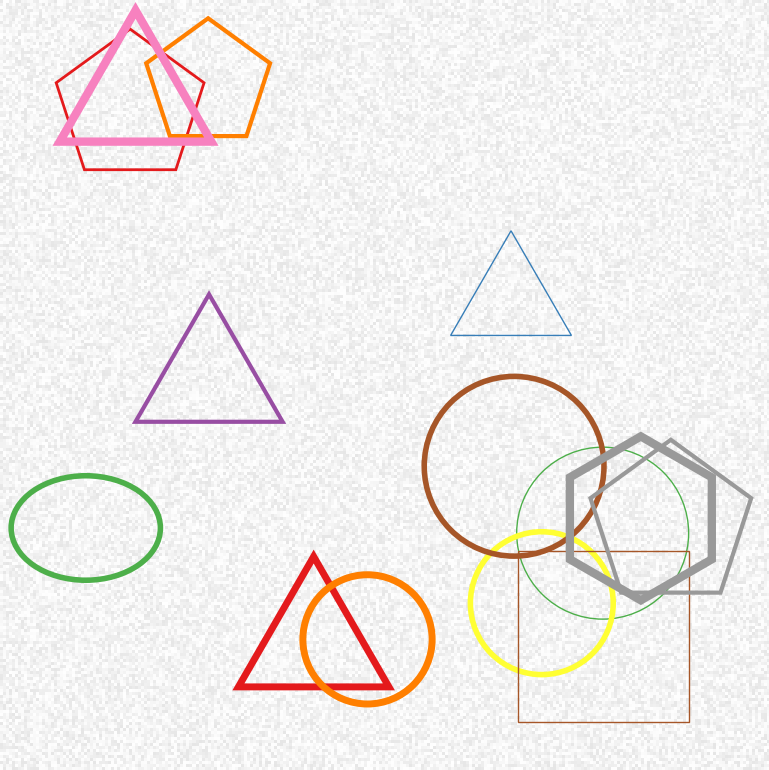[{"shape": "triangle", "thickness": 2.5, "radius": 0.56, "center": [0.407, 0.164]}, {"shape": "pentagon", "thickness": 1, "radius": 0.5, "center": [0.169, 0.861]}, {"shape": "triangle", "thickness": 0.5, "radius": 0.45, "center": [0.664, 0.61]}, {"shape": "oval", "thickness": 2, "radius": 0.48, "center": [0.111, 0.314]}, {"shape": "circle", "thickness": 0.5, "radius": 0.56, "center": [0.783, 0.308]}, {"shape": "triangle", "thickness": 1.5, "radius": 0.55, "center": [0.271, 0.507]}, {"shape": "circle", "thickness": 2.5, "radius": 0.42, "center": [0.477, 0.17]}, {"shape": "pentagon", "thickness": 1.5, "radius": 0.42, "center": [0.27, 0.892]}, {"shape": "circle", "thickness": 2, "radius": 0.46, "center": [0.704, 0.217]}, {"shape": "square", "thickness": 0.5, "radius": 0.56, "center": [0.784, 0.174]}, {"shape": "circle", "thickness": 2, "radius": 0.58, "center": [0.668, 0.394]}, {"shape": "triangle", "thickness": 3, "radius": 0.57, "center": [0.176, 0.873]}, {"shape": "pentagon", "thickness": 1.5, "radius": 0.55, "center": [0.871, 0.319]}, {"shape": "hexagon", "thickness": 3, "radius": 0.53, "center": [0.832, 0.327]}]